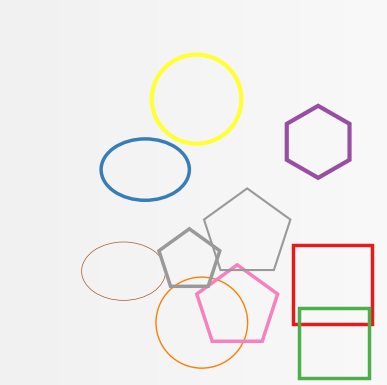[{"shape": "square", "thickness": 2.5, "radius": 0.52, "center": [0.858, 0.261]}, {"shape": "oval", "thickness": 2.5, "radius": 0.57, "center": [0.375, 0.559]}, {"shape": "square", "thickness": 2.5, "radius": 0.45, "center": [0.862, 0.11]}, {"shape": "hexagon", "thickness": 3, "radius": 0.47, "center": [0.821, 0.632]}, {"shape": "circle", "thickness": 1, "radius": 0.59, "center": [0.521, 0.162]}, {"shape": "circle", "thickness": 3, "radius": 0.58, "center": [0.507, 0.742]}, {"shape": "oval", "thickness": 0.5, "radius": 0.54, "center": [0.319, 0.296]}, {"shape": "pentagon", "thickness": 2.5, "radius": 0.55, "center": [0.612, 0.202]}, {"shape": "pentagon", "thickness": 2.5, "radius": 0.41, "center": [0.489, 0.323]}, {"shape": "pentagon", "thickness": 1.5, "radius": 0.59, "center": [0.638, 0.393]}]